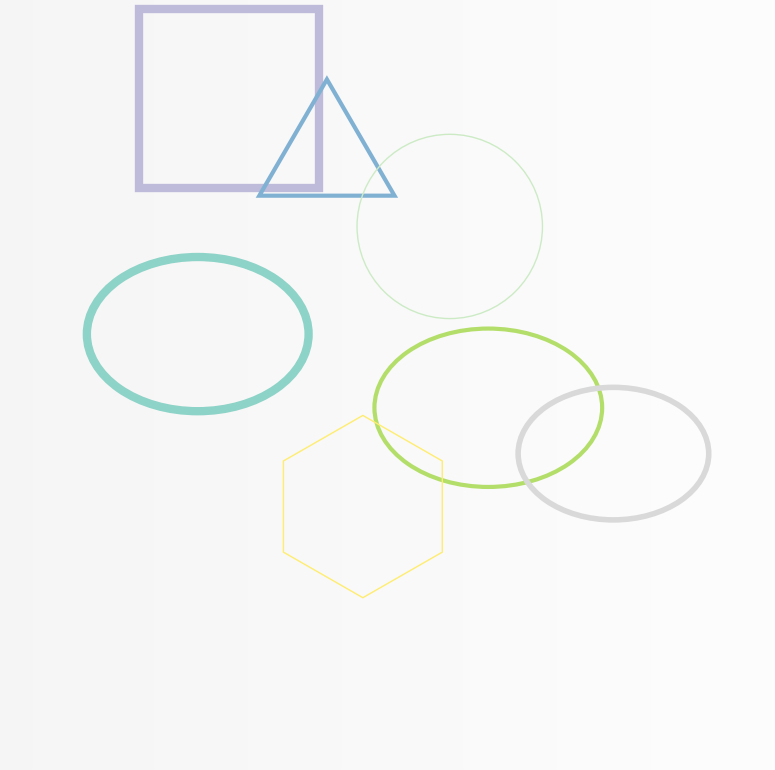[{"shape": "oval", "thickness": 3, "radius": 0.72, "center": [0.255, 0.566]}, {"shape": "square", "thickness": 3, "radius": 0.58, "center": [0.295, 0.872]}, {"shape": "triangle", "thickness": 1.5, "radius": 0.5, "center": [0.422, 0.796]}, {"shape": "oval", "thickness": 1.5, "radius": 0.73, "center": [0.63, 0.47]}, {"shape": "oval", "thickness": 2, "radius": 0.61, "center": [0.792, 0.411]}, {"shape": "circle", "thickness": 0.5, "radius": 0.6, "center": [0.58, 0.706]}, {"shape": "hexagon", "thickness": 0.5, "radius": 0.59, "center": [0.468, 0.342]}]